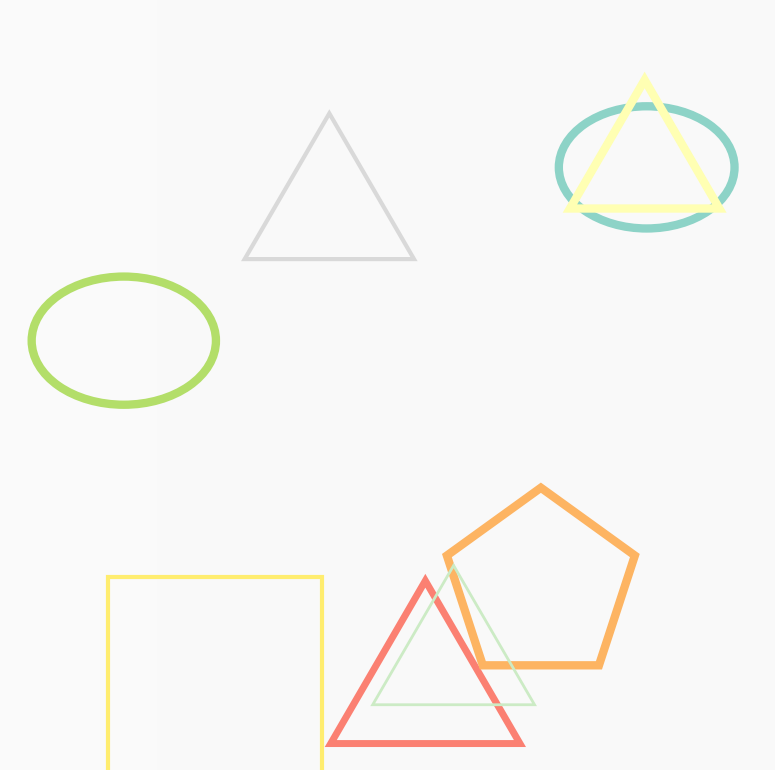[{"shape": "oval", "thickness": 3, "radius": 0.57, "center": [0.834, 0.783]}, {"shape": "triangle", "thickness": 3, "radius": 0.56, "center": [0.832, 0.785]}, {"shape": "triangle", "thickness": 2.5, "radius": 0.7, "center": [0.549, 0.105]}, {"shape": "pentagon", "thickness": 3, "radius": 0.64, "center": [0.698, 0.239]}, {"shape": "oval", "thickness": 3, "radius": 0.59, "center": [0.16, 0.558]}, {"shape": "triangle", "thickness": 1.5, "radius": 0.63, "center": [0.425, 0.727]}, {"shape": "triangle", "thickness": 1, "radius": 0.6, "center": [0.585, 0.145]}, {"shape": "square", "thickness": 1.5, "radius": 0.69, "center": [0.277, 0.113]}]